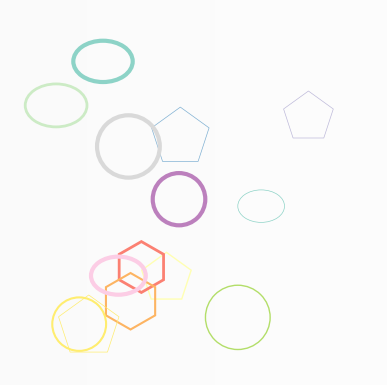[{"shape": "oval", "thickness": 3, "radius": 0.38, "center": [0.266, 0.841]}, {"shape": "oval", "thickness": 0.5, "radius": 0.3, "center": [0.674, 0.465]}, {"shape": "pentagon", "thickness": 1, "radius": 0.34, "center": [0.43, 0.277]}, {"shape": "pentagon", "thickness": 0.5, "radius": 0.34, "center": [0.796, 0.696]}, {"shape": "hexagon", "thickness": 2, "radius": 0.33, "center": [0.365, 0.306]}, {"shape": "pentagon", "thickness": 0.5, "radius": 0.39, "center": [0.465, 0.644]}, {"shape": "hexagon", "thickness": 1.5, "radius": 0.37, "center": [0.337, 0.218]}, {"shape": "circle", "thickness": 1, "radius": 0.42, "center": [0.614, 0.176]}, {"shape": "oval", "thickness": 3, "radius": 0.35, "center": [0.305, 0.284]}, {"shape": "circle", "thickness": 3, "radius": 0.4, "center": [0.331, 0.62]}, {"shape": "circle", "thickness": 3, "radius": 0.34, "center": [0.462, 0.483]}, {"shape": "oval", "thickness": 2, "radius": 0.4, "center": [0.145, 0.726]}, {"shape": "pentagon", "thickness": 0.5, "radius": 0.41, "center": [0.229, 0.152]}, {"shape": "circle", "thickness": 1.5, "radius": 0.35, "center": [0.204, 0.158]}]